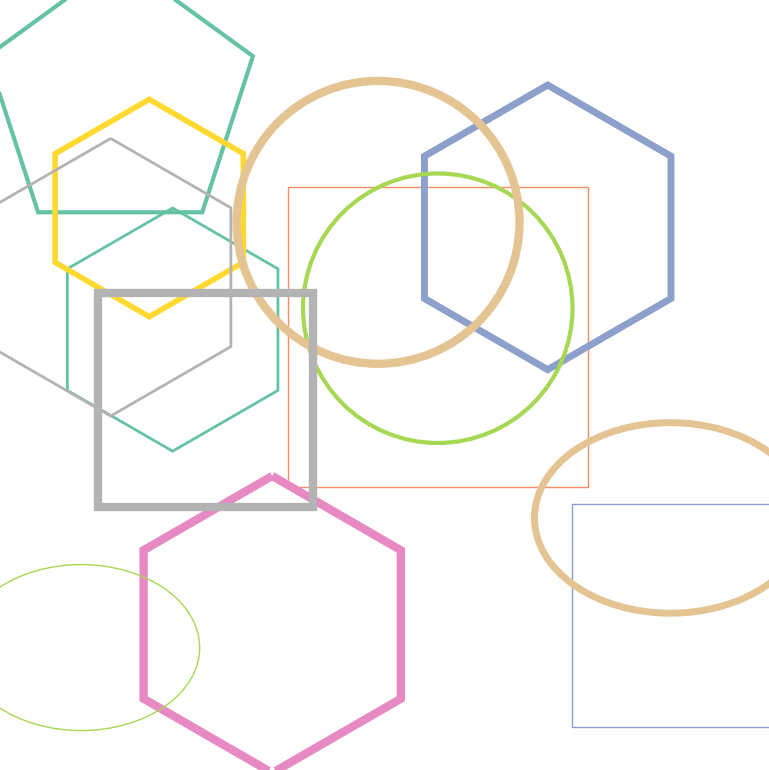[{"shape": "hexagon", "thickness": 1, "radius": 0.79, "center": [0.224, 0.572]}, {"shape": "pentagon", "thickness": 1.5, "radius": 0.91, "center": [0.156, 0.871]}, {"shape": "square", "thickness": 0.5, "radius": 0.98, "center": [0.569, 0.562]}, {"shape": "hexagon", "thickness": 2.5, "radius": 0.92, "center": [0.711, 0.705]}, {"shape": "square", "thickness": 0.5, "radius": 0.73, "center": [0.888, 0.201]}, {"shape": "hexagon", "thickness": 3, "radius": 0.96, "center": [0.354, 0.189]}, {"shape": "circle", "thickness": 1.5, "radius": 0.88, "center": [0.569, 0.6]}, {"shape": "oval", "thickness": 0.5, "radius": 0.77, "center": [0.105, 0.159]}, {"shape": "hexagon", "thickness": 2, "radius": 0.71, "center": [0.194, 0.73]}, {"shape": "circle", "thickness": 3, "radius": 0.92, "center": [0.491, 0.711]}, {"shape": "oval", "thickness": 2.5, "radius": 0.88, "center": [0.871, 0.327]}, {"shape": "hexagon", "thickness": 1, "radius": 0.9, "center": [0.144, 0.64]}, {"shape": "square", "thickness": 3, "radius": 0.7, "center": [0.267, 0.48]}]